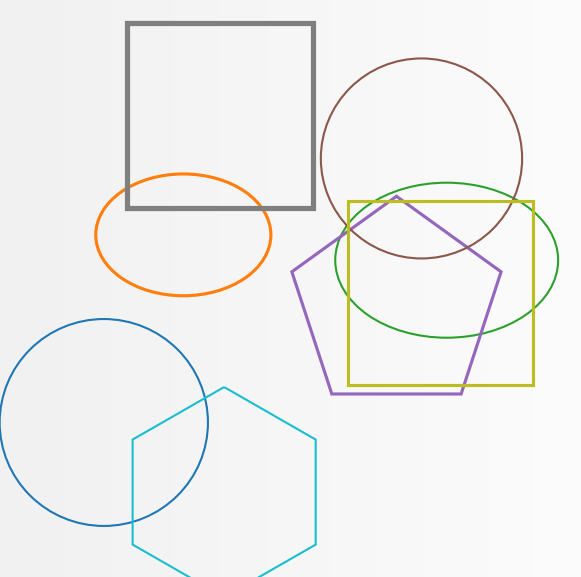[{"shape": "circle", "thickness": 1, "radius": 0.9, "center": [0.179, 0.268]}, {"shape": "oval", "thickness": 1.5, "radius": 0.75, "center": [0.315, 0.592]}, {"shape": "oval", "thickness": 1, "radius": 0.96, "center": [0.769, 0.549]}, {"shape": "pentagon", "thickness": 1.5, "radius": 0.95, "center": [0.682, 0.47]}, {"shape": "circle", "thickness": 1, "radius": 0.87, "center": [0.725, 0.725]}, {"shape": "square", "thickness": 2.5, "radius": 0.8, "center": [0.379, 0.8]}, {"shape": "square", "thickness": 1.5, "radius": 0.8, "center": [0.758, 0.492]}, {"shape": "hexagon", "thickness": 1, "radius": 0.91, "center": [0.386, 0.147]}]